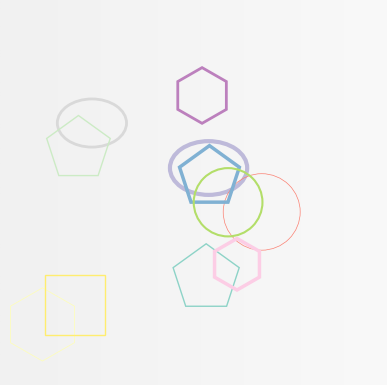[{"shape": "pentagon", "thickness": 1, "radius": 0.45, "center": [0.532, 0.277]}, {"shape": "hexagon", "thickness": 0.5, "radius": 0.48, "center": [0.11, 0.157]}, {"shape": "oval", "thickness": 3, "radius": 0.5, "center": [0.538, 0.564]}, {"shape": "circle", "thickness": 0.5, "radius": 0.5, "center": [0.675, 0.45]}, {"shape": "pentagon", "thickness": 2.5, "radius": 0.41, "center": [0.541, 0.541]}, {"shape": "circle", "thickness": 1.5, "radius": 0.44, "center": [0.589, 0.475]}, {"shape": "hexagon", "thickness": 2.5, "radius": 0.33, "center": [0.612, 0.314]}, {"shape": "oval", "thickness": 2, "radius": 0.45, "center": [0.237, 0.68]}, {"shape": "hexagon", "thickness": 2, "radius": 0.36, "center": [0.521, 0.752]}, {"shape": "pentagon", "thickness": 1, "radius": 0.43, "center": [0.202, 0.614]}, {"shape": "square", "thickness": 1, "radius": 0.39, "center": [0.194, 0.208]}]